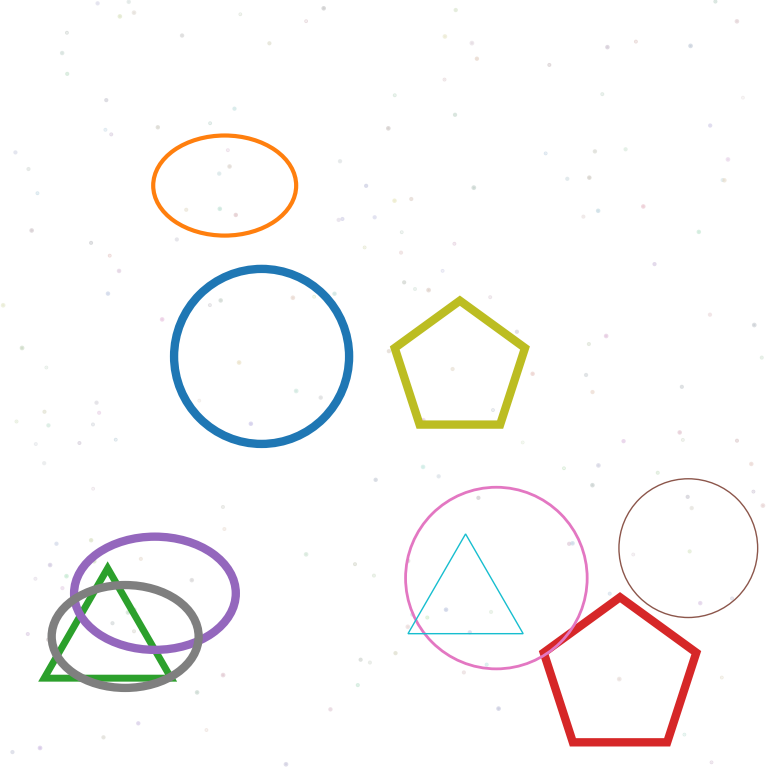[{"shape": "circle", "thickness": 3, "radius": 0.57, "center": [0.34, 0.537]}, {"shape": "oval", "thickness": 1.5, "radius": 0.46, "center": [0.292, 0.759]}, {"shape": "triangle", "thickness": 2.5, "radius": 0.48, "center": [0.14, 0.167]}, {"shape": "pentagon", "thickness": 3, "radius": 0.52, "center": [0.805, 0.12]}, {"shape": "oval", "thickness": 3, "radius": 0.53, "center": [0.201, 0.23]}, {"shape": "circle", "thickness": 0.5, "radius": 0.45, "center": [0.894, 0.288]}, {"shape": "circle", "thickness": 1, "radius": 0.59, "center": [0.645, 0.249]}, {"shape": "oval", "thickness": 3, "radius": 0.48, "center": [0.163, 0.173]}, {"shape": "pentagon", "thickness": 3, "radius": 0.44, "center": [0.597, 0.521]}, {"shape": "triangle", "thickness": 0.5, "radius": 0.43, "center": [0.605, 0.22]}]